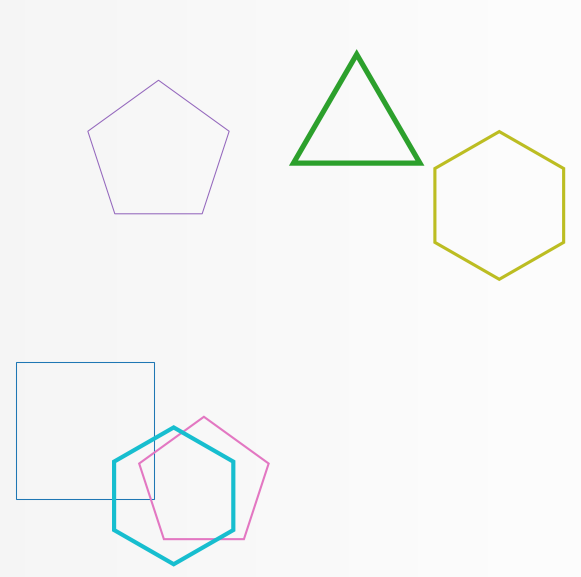[{"shape": "square", "thickness": 0.5, "radius": 0.59, "center": [0.147, 0.254]}, {"shape": "triangle", "thickness": 2.5, "radius": 0.63, "center": [0.614, 0.779]}, {"shape": "pentagon", "thickness": 0.5, "radius": 0.64, "center": [0.273, 0.732]}, {"shape": "pentagon", "thickness": 1, "radius": 0.59, "center": [0.351, 0.16]}, {"shape": "hexagon", "thickness": 1.5, "radius": 0.64, "center": [0.859, 0.643]}, {"shape": "hexagon", "thickness": 2, "radius": 0.59, "center": [0.299, 0.141]}]